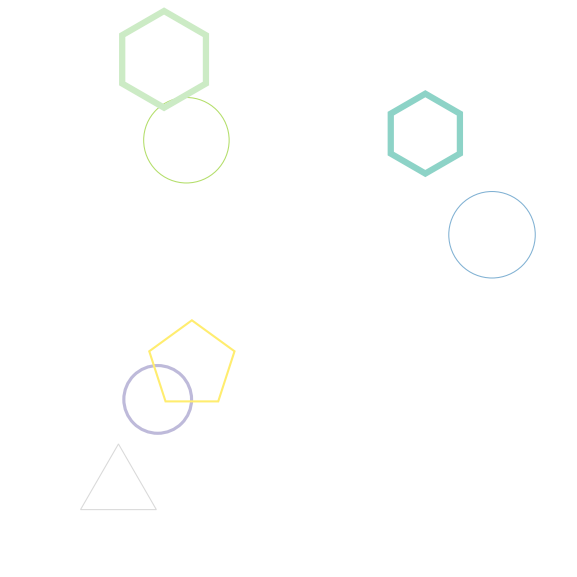[{"shape": "hexagon", "thickness": 3, "radius": 0.35, "center": [0.737, 0.768]}, {"shape": "circle", "thickness": 1.5, "radius": 0.29, "center": [0.273, 0.308]}, {"shape": "circle", "thickness": 0.5, "radius": 0.37, "center": [0.852, 0.593]}, {"shape": "circle", "thickness": 0.5, "radius": 0.37, "center": [0.323, 0.756]}, {"shape": "triangle", "thickness": 0.5, "radius": 0.38, "center": [0.205, 0.155]}, {"shape": "hexagon", "thickness": 3, "radius": 0.42, "center": [0.284, 0.896]}, {"shape": "pentagon", "thickness": 1, "radius": 0.39, "center": [0.332, 0.367]}]